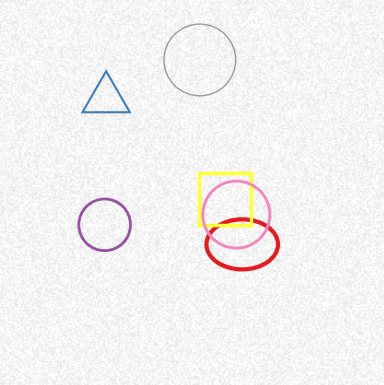[{"shape": "oval", "thickness": 3, "radius": 0.46, "center": [0.629, 0.365]}, {"shape": "triangle", "thickness": 1.5, "radius": 0.36, "center": [0.276, 0.744]}, {"shape": "circle", "thickness": 2, "radius": 0.34, "center": [0.272, 0.416]}, {"shape": "square", "thickness": 2.5, "radius": 0.34, "center": [0.585, 0.483]}, {"shape": "circle", "thickness": 2, "radius": 0.44, "center": [0.614, 0.443]}, {"shape": "circle", "thickness": 1, "radius": 0.47, "center": [0.519, 0.844]}]